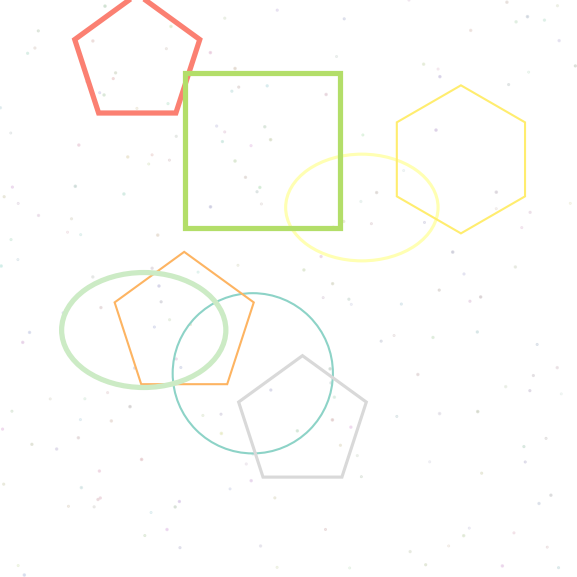[{"shape": "circle", "thickness": 1, "radius": 0.69, "center": [0.438, 0.353]}, {"shape": "oval", "thickness": 1.5, "radius": 0.66, "center": [0.627, 0.64]}, {"shape": "pentagon", "thickness": 2.5, "radius": 0.57, "center": [0.238, 0.896]}, {"shape": "pentagon", "thickness": 1, "radius": 0.63, "center": [0.319, 0.436]}, {"shape": "square", "thickness": 2.5, "radius": 0.67, "center": [0.455, 0.739]}, {"shape": "pentagon", "thickness": 1.5, "radius": 0.58, "center": [0.524, 0.267]}, {"shape": "oval", "thickness": 2.5, "radius": 0.71, "center": [0.249, 0.428]}, {"shape": "hexagon", "thickness": 1, "radius": 0.64, "center": [0.798, 0.723]}]